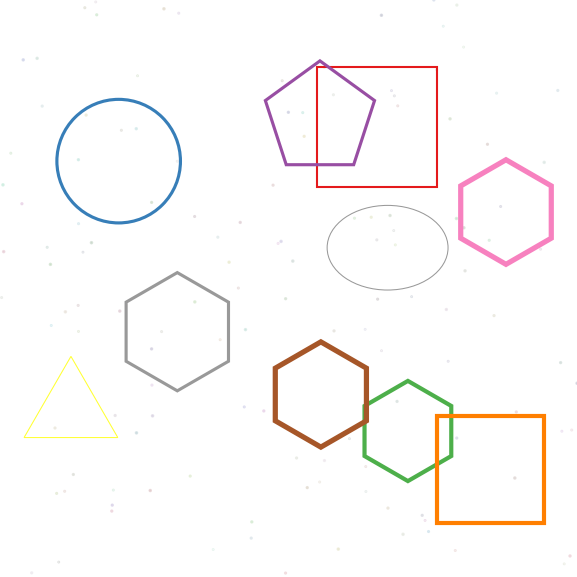[{"shape": "square", "thickness": 1, "radius": 0.52, "center": [0.653, 0.78]}, {"shape": "circle", "thickness": 1.5, "radius": 0.53, "center": [0.205, 0.72]}, {"shape": "hexagon", "thickness": 2, "radius": 0.43, "center": [0.706, 0.253]}, {"shape": "pentagon", "thickness": 1.5, "radius": 0.5, "center": [0.554, 0.794]}, {"shape": "square", "thickness": 2, "radius": 0.47, "center": [0.85, 0.186]}, {"shape": "triangle", "thickness": 0.5, "radius": 0.47, "center": [0.123, 0.288]}, {"shape": "hexagon", "thickness": 2.5, "radius": 0.46, "center": [0.556, 0.316]}, {"shape": "hexagon", "thickness": 2.5, "radius": 0.45, "center": [0.876, 0.632]}, {"shape": "oval", "thickness": 0.5, "radius": 0.52, "center": [0.671, 0.57]}, {"shape": "hexagon", "thickness": 1.5, "radius": 0.51, "center": [0.307, 0.425]}]